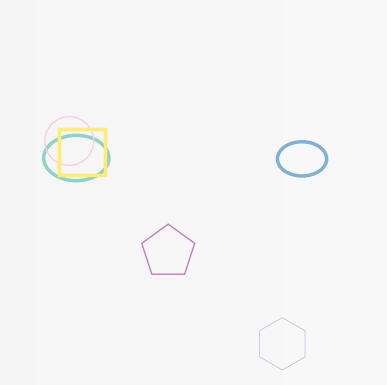[{"shape": "oval", "thickness": 2.5, "radius": 0.42, "center": [0.197, 0.59]}, {"shape": "hexagon", "thickness": 0.5, "radius": 0.34, "center": [0.728, 0.107]}, {"shape": "oval", "thickness": 2.5, "radius": 0.32, "center": [0.779, 0.587]}, {"shape": "circle", "thickness": 1, "radius": 0.32, "center": [0.179, 0.634]}, {"shape": "pentagon", "thickness": 1, "radius": 0.36, "center": [0.434, 0.346]}, {"shape": "square", "thickness": 2.5, "radius": 0.3, "center": [0.212, 0.605]}]